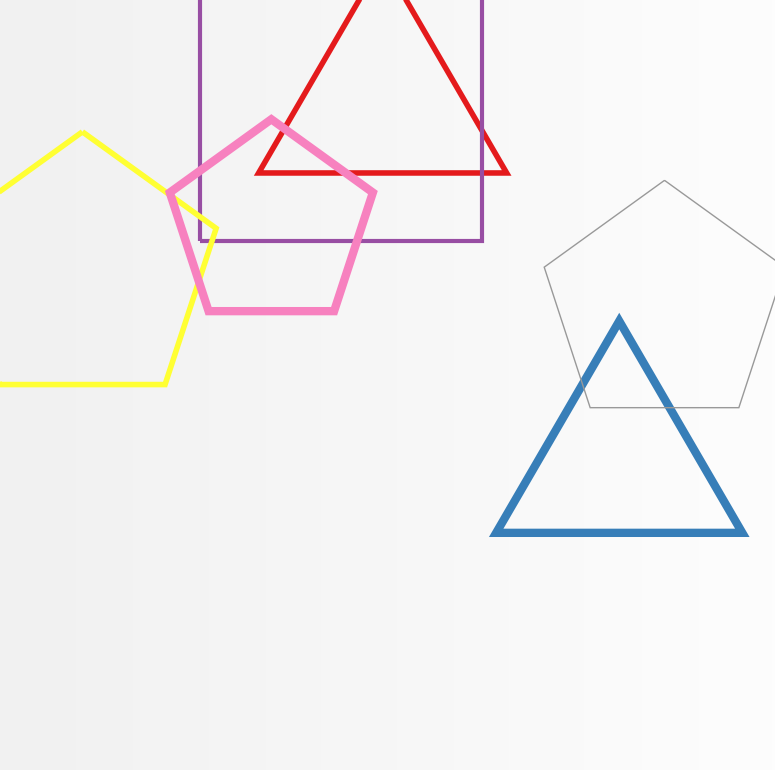[{"shape": "triangle", "thickness": 2, "radius": 0.92, "center": [0.494, 0.868]}, {"shape": "triangle", "thickness": 3, "radius": 0.92, "center": [0.799, 0.4]}, {"shape": "square", "thickness": 1.5, "radius": 0.91, "center": [0.44, 0.869]}, {"shape": "pentagon", "thickness": 2, "radius": 0.91, "center": [0.106, 0.647]}, {"shape": "pentagon", "thickness": 3, "radius": 0.69, "center": [0.35, 0.707]}, {"shape": "pentagon", "thickness": 0.5, "radius": 0.82, "center": [0.857, 0.603]}]